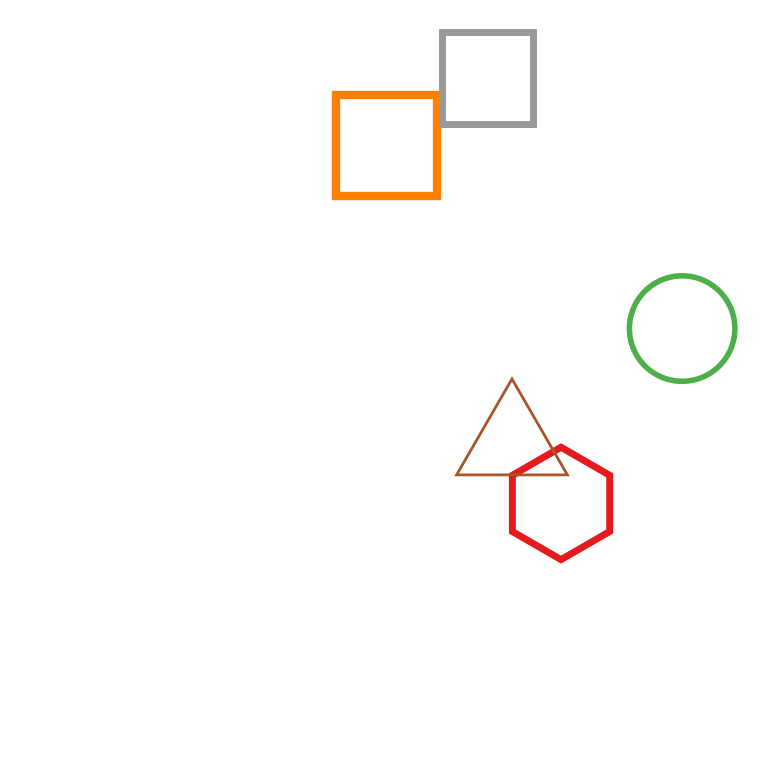[{"shape": "hexagon", "thickness": 2.5, "radius": 0.36, "center": [0.729, 0.346]}, {"shape": "circle", "thickness": 2, "radius": 0.34, "center": [0.886, 0.573]}, {"shape": "square", "thickness": 3, "radius": 0.33, "center": [0.501, 0.811]}, {"shape": "triangle", "thickness": 1, "radius": 0.42, "center": [0.665, 0.425]}, {"shape": "square", "thickness": 2.5, "radius": 0.3, "center": [0.633, 0.898]}]